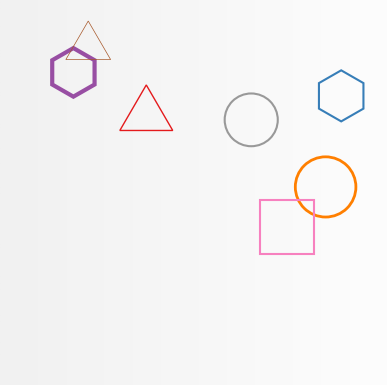[{"shape": "triangle", "thickness": 1, "radius": 0.39, "center": [0.378, 0.701]}, {"shape": "hexagon", "thickness": 1.5, "radius": 0.33, "center": [0.88, 0.751]}, {"shape": "hexagon", "thickness": 3, "radius": 0.32, "center": [0.189, 0.812]}, {"shape": "circle", "thickness": 2, "radius": 0.39, "center": [0.84, 0.514]}, {"shape": "triangle", "thickness": 0.5, "radius": 0.33, "center": [0.228, 0.879]}, {"shape": "square", "thickness": 1.5, "radius": 0.35, "center": [0.74, 0.411]}, {"shape": "circle", "thickness": 1.5, "radius": 0.34, "center": [0.648, 0.689]}]